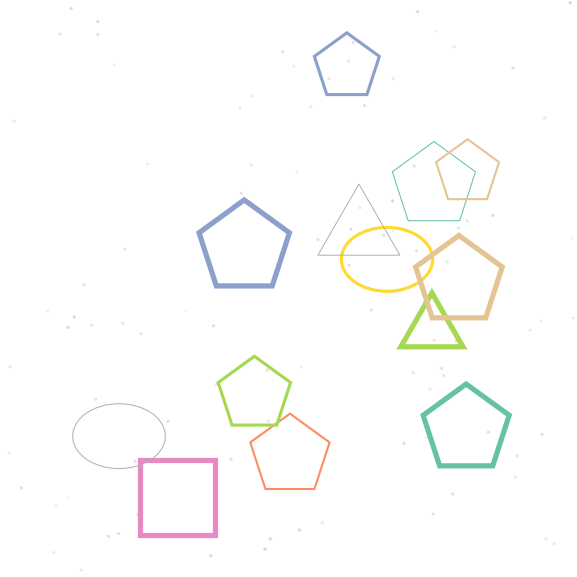[{"shape": "pentagon", "thickness": 0.5, "radius": 0.38, "center": [0.751, 0.678]}, {"shape": "pentagon", "thickness": 2.5, "radius": 0.39, "center": [0.807, 0.256]}, {"shape": "pentagon", "thickness": 1, "radius": 0.36, "center": [0.502, 0.211]}, {"shape": "pentagon", "thickness": 2.5, "radius": 0.41, "center": [0.423, 0.571]}, {"shape": "pentagon", "thickness": 1.5, "radius": 0.3, "center": [0.601, 0.883]}, {"shape": "square", "thickness": 2.5, "radius": 0.33, "center": [0.307, 0.138]}, {"shape": "pentagon", "thickness": 1.5, "radius": 0.33, "center": [0.441, 0.316]}, {"shape": "triangle", "thickness": 2.5, "radius": 0.31, "center": [0.748, 0.43]}, {"shape": "oval", "thickness": 1.5, "radius": 0.4, "center": [0.67, 0.55]}, {"shape": "pentagon", "thickness": 1, "radius": 0.29, "center": [0.81, 0.701]}, {"shape": "pentagon", "thickness": 2.5, "radius": 0.39, "center": [0.795, 0.513]}, {"shape": "oval", "thickness": 0.5, "radius": 0.4, "center": [0.206, 0.244]}, {"shape": "triangle", "thickness": 0.5, "radius": 0.41, "center": [0.622, 0.598]}]